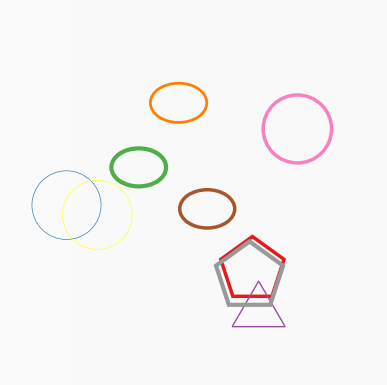[{"shape": "pentagon", "thickness": 2.5, "radius": 0.43, "center": [0.651, 0.3]}, {"shape": "circle", "thickness": 0.5, "radius": 0.45, "center": [0.172, 0.467]}, {"shape": "oval", "thickness": 3, "radius": 0.35, "center": [0.358, 0.565]}, {"shape": "triangle", "thickness": 1, "radius": 0.39, "center": [0.668, 0.191]}, {"shape": "oval", "thickness": 2, "radius": 0.36, "center": [0.461, 0.733]}, {"shape": "circle", "thickness": 0.5, "radius": 0.45, "center": [0.251, 0.442]}, {"shape": "oval", "thickness": 2.5, "radius": 0.35, "center": [0.535, 0.458]}, {"shape": "circle", "thickness": 2.5, "radius": 0.44, "center": [0.767, 0.665]}, {"shape": "pentagon", "thickness": 3, "radius": 0.45, "center": [0.644, 0.282]}]